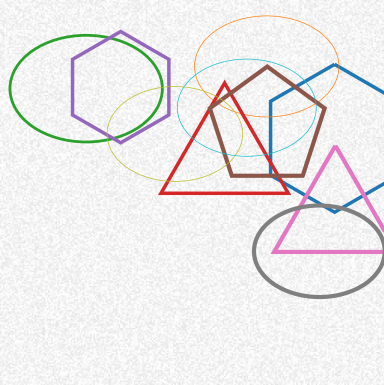[{"shape": "hexagon", "thickness": 2.5, "radius": 0.96, "center": [0.869, 0.641]}, {"shape": "oval", "thickness": 0.5, "radius": 0.94, "center": [0.693, 0.827]}, {"shape": "oval", "thickness": 2, "radius": 0.99, "center": [0.224, 0.77]}, {"shape": "triangle", "thickness": 2.5, "radius": 0.95, "center": [0.583, 0.593]}, {"shape": "hexagon", "thickness": 2.5, "radius": 0.72, "center": [0.314, 0.774]}, {"shape": "pentagon", "thickness": 3, "radius": 0.78, "center": [0.694, 0.67]}, {"shape": "triangle", "thickness": 3, "radius": 0.92, "center": [0.871, 0.438]}, {"shape": "oval", "thickness": 3, "radius": 0.85, "center": [0.83, 0.347]}, {"shape": "oval", "thickness": 0.5, "radius": 0.88, "center": [0.454, 0.652]}, {"shape": "oval", "thickness": 0.5, "radius": 0.9, "center": [0.641, 0.72]}]